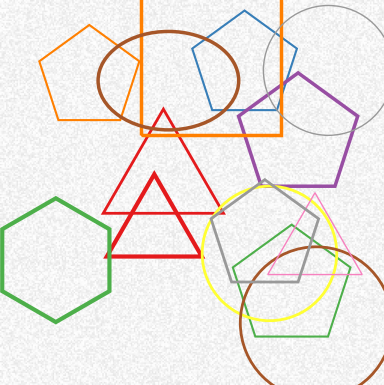[{"shape": "triangle", "thickness": 2, "radius": 0.9, "center": [0.424, 0.536]}, {"shape": "triangle", "thickness": 3, "radius": 0.71, "center": [0.401, 0.405]}, {"shape": "pentagon", "thickness": 1.5, "radius": 0.71, "center": [0.635, 0.83]}, {"shape": "hexagon", "thickness": 3, "radius": 0.8, "center": [0.145, 0.324]}, {"shape": "pentagon", "thickness": 1.5, "radius": 0.8, "center": [0.758, 0.256]}, {"shape": "pentagon", "thickness": 2.5, "radius": 0.81, "center": [0.774, 0.648]}, {"shape": "square", "thickness": 2.5, "radius": 0.91, "center": [0.548, 0.832]}, {"shape": "pentagon", "thickness": 1.5, "radius": 0.68, "center": [0.232, 0.799]}, {"shape": "circle", "thickness": 2, "radius": 0.87, "center": [0.7, 0.342]}, {"shape": "circle", "thickness": 2, "radius": 0.99, "center": [0.822, 0.162]}, {"shape": "oval", "thickness": 2.5, "radius": 0.91, "center": [0.437, 0.79]}, {"shape": "triangle", "thickness": 1, "radius": 0.71, "center": [0.818, 0.358]}, {"shape": "pentagon", "thickness": 2, "radius": 0.73, "center": [0.688, 0.386]}, {"shape": "circle", "thickness": 1, "radius": 0.84, "center": [0.853, 0.817]}]